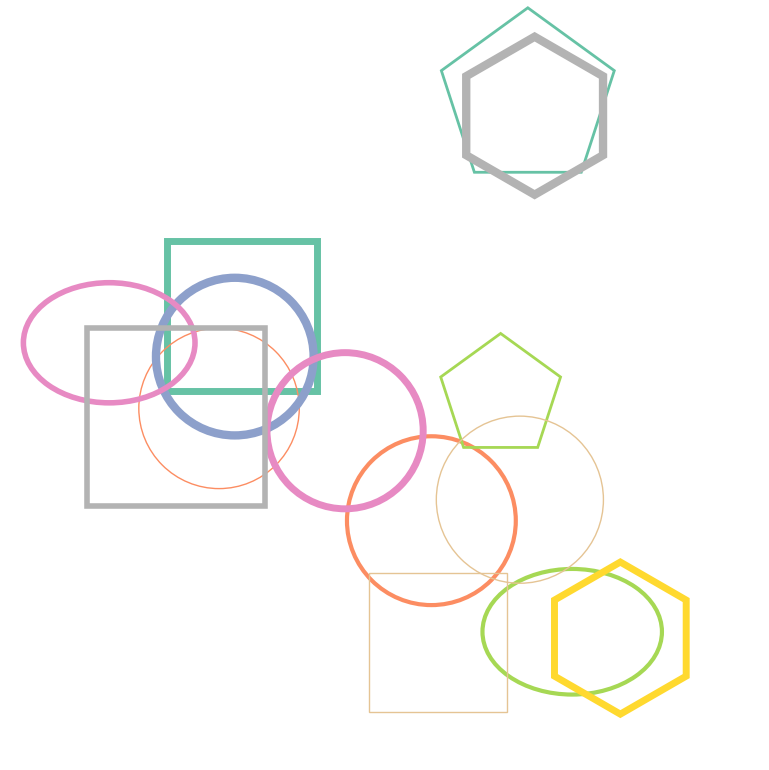[{"shape": "square", "thickness": 2.5, "radius": 0.49, "center": [0.314, 0.59]}, {"shape": "pentagon", "thickness": 1, "radius": 0.59, "center": [0.685, 0.872]}, {"shape": "circle", "thickness": 0.5, "radius": 0.52, "center": [0.284, 0.47]}, {"shape": "circle", "thickness": 1.5, "radius": 0.55, "center": [0.56, 0.324]}, {"shape": "circle", "thickness": 3, "radius": 0.51, "center": [0.305, 0.537]}, {"shape": "oval", "thickness": 2, "radius": 0.56, "center": [0.142, 0.555]}, {"shape": "circle", "thickness": 2.5, "radius": 0.51, "center": [0.448, 0.441]}, {"shape": "oval", "thickness": 1.5, "radius": 0.58, "center": [0.743, 0.18]}, {"shape": "pentagon", "thickness": 1, "radius": 0.41, "center": [0.65, 0.485]}, {"shape": "hexagon", "thickness": 2.5, "radius": 0.49, "center": [0.806, 0.171]}, {"shape": "circle", "thickness": 0.5, "radius": 0.54, "center": [0.675, 0.351]}, {"shape": "square", "thickness": 0.5, "radius": 0.45, "center": [0.569, 0.166]}, {"shape": "hexagon", "thickness": 3, "radius": 0.51, "center": [0.694, 0.85]}, {"shape": "square", "thickness": 2, "radius": 0.58, "center": [0.228, 0.459]}]